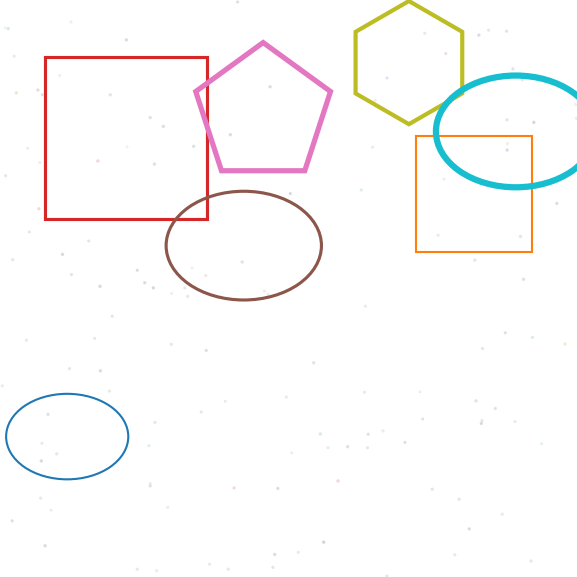[{"shape": "oval", "thickness": 1, "radius": 0.53, "center": [0.116, 0.243]}, {"shape": "square", "thickness": 1, "radius": 0.5, "center": [0.821, 0.663]}, {"shape": "square", "thickness": 1.5, "radius": 0.7, "center": [0.218, 0.76]}, {"shape": "oval", "thickness": 1.5, "radius": 0.67, "center": [0.422, 0.574]}, {"shape": "pentagon", "thickness": 2.5, "radius": 0.61, "center": [0.456, 0.803]}, {"shape": "hexagon", "thickness": 2, "radius": 0.53, "center": [0.708, 0.891]}, {"shape": "oval", "thickness": 3, "radius": 0.69, "center": [0.893, 0.772]}]